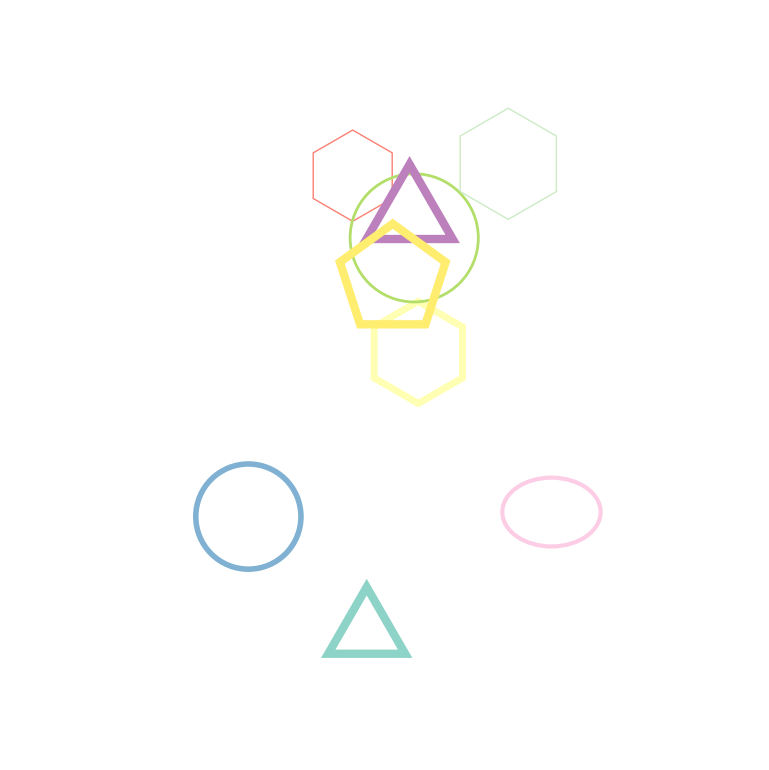[{"shape": "triangle", "thickness": 3, "radius": 0.29, "center": [0.476, 0.18]}, {"shape": "hexagon", "thickness": 2.5, "radius": 0.33, "center": [0.543, 0.542]}, {"shape": "hexagon", "thickness": 0.5, "radius": 0.3, "center": [0.458, 0.772]}, {"shape": "circle", "thickness": 2, "radius": 0.34, "center": [0.323, 0.329]}, {"shape": "circle", "thickness": 1, "radius": 0.42, "center": [0.538, 0.691]}, {"shape": "oval", "thickness": 1.5, "radius": 0.32, "center": [0.716, 0.335]}, {"shape": "triangle", "thickness": 3, "radius": 0.32, "center": [0.532, 0.722]}, {"shape": "hexagon", "thickness": 0.5, "radius": 0.36, "center": [0.66, 0.787]}, {"shape": "pentagon", "thickness": 3, "radius": 0.36, "center": [0.51, 0.637]}]